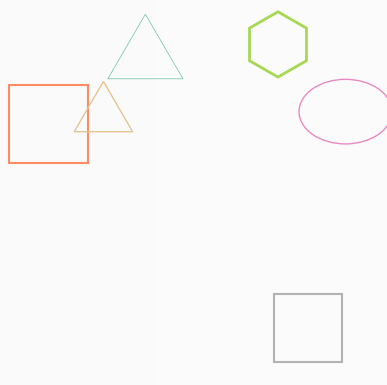[{"shape": "triangle", "thickness": 0.5, "radius": 0.56, "center": [0.375, 0.851]}, {"shape": "square", "thickness": 1.5, "radius": 0.51, "center": [0.125, 0.678]}, {"shape": "oval", "thickness": 1, "radius": 0.6, "center": [0.892, 0.71]}, {"shape": "hexagon", "thickness": 2, "radius": 0.42, "center": [0.717, 0.885]}, {"shape": "triangle", "thickness": 1, "radius": 0.44, "center": [0.267, 0.701]}, {"shape": "square", "thickness": 1.5, "radius": 0.44, "center": [0.795, 0.147]}]